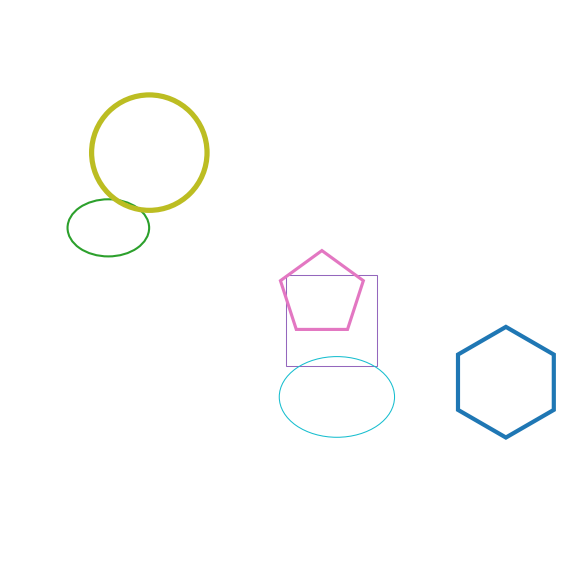[{"shape": "hexagon", "thickness": 2, "radius": 0.48, "center": [0.876, 0.337]}, {"shape": "oval", "thickness": 1, "radius": 0.35, "center": [0.188, 0.605]}, {"shape": "square", "thickness": 0.5, "radius": 0.39, "center": [0.574, 0.444]}, {"shape": "pentagon", "thickness": 1.5, "radius": 0.38, "center": [0.557, 0.49]}, {"shape": "circle", "thickness": 2.5, "radius": 0.5, "center": [0.259, 0.735]}, {"shape": "oval", "thickness": 0.5, "radius": 0.5, "center": [0.583, 0.312]}]